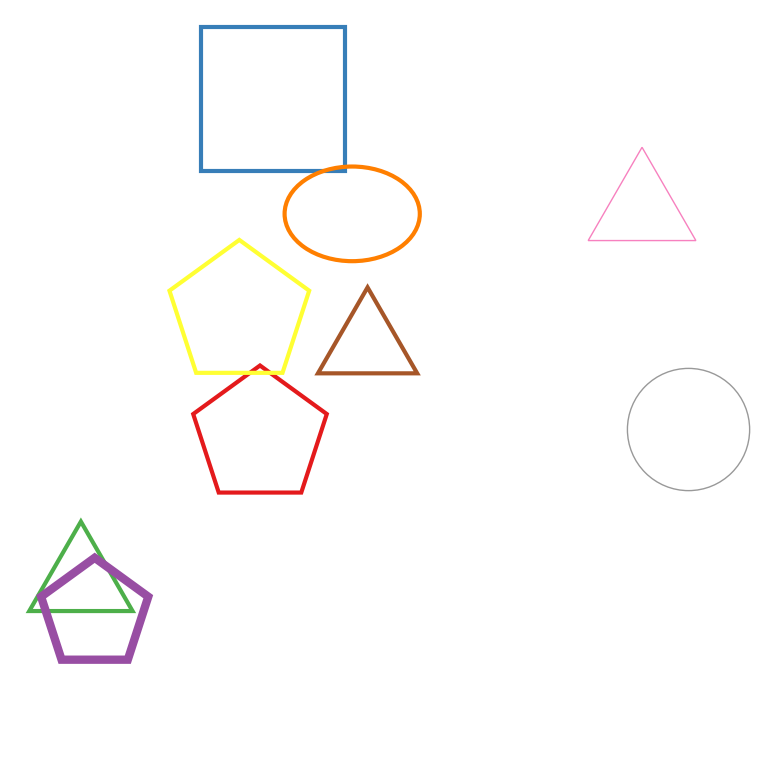[{"shape": "pentagon", "thickness": 1.5, "radius": 0.46, "center": [0.338, 0.434]}, {"shape": "square", "thickness": 1.5, "radius": 0.47, "center": [0.354, 0.872]}, {"shape": "triangle", "thickness": 1.5, "radius": 0.39, "center": [0.105, 0.245]}, {"shape": "pentagon", "thickness": 3, "radius": 0.37, "center": [0.123, 0.202]}, {"shape": "oval", "thickness": 1.5, "radius": 0.44, "center": [0.457, 0.722]}, {"shape": "pentagon", "thickness": 1.5, "radius": 0.48, "center": [0.311, 0.593]}, {"shape": "triangle", "thickness": 1.5, "radius": 0.37, "center": [0.477, 0.552]}, {"shape": "triangle", "thickness": 0.5, "radius": 0.4, "center": [0.834, 0.728]}, {"shape": "circle", "thickness": 0.5, "radius": 0.4, "center": [0.894, 0.442]}]